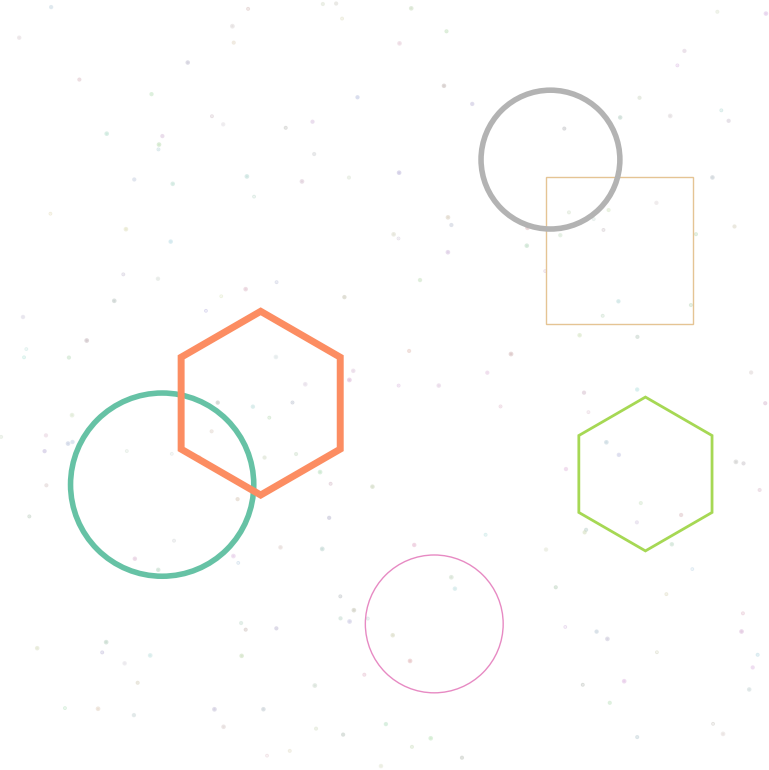[{"shape": "circle", "thickness": 2, "radius": 0.59, "center": [0.211, 0.371]}, {"shape": "hexagon", "thickness": 2.5, "radius": 0.6, "center": [0.339, 0.476]}, {"shape": "circle", "thickness": 0.5, "radius": 0.45, "center": [0.564, 0.19]}, {"shape": "hexagon", "thickness": 1, "radius": 0.5, "center": [0.838, 0.384]}, {"shape": "square", "thickness": 0.5, "radius": 0.48, "center": [0.804, 0.675]}, {"shape": "circle", "thickness": 2, "radius": 0.45, "center": [0.715, 0.793]}]